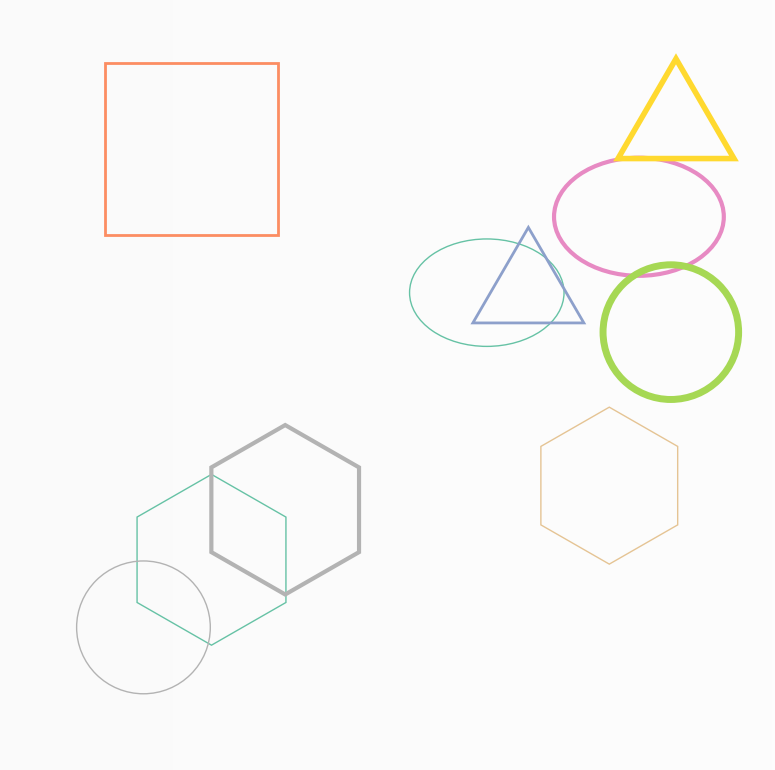[{"shape": "oval", "thickness": 0.5, "radius": 0.5, "center": [0.628, 0.62]}, {"shape": "hexagon", "thickness": 0.5, "radius": 0.55, "center": [0.273, 0.273]}, {"shape": "square", "thickness": 1, "radius": 0.56, "center": [0.247, 0.807]}, {"shape": "triangle", "thickness": 1, "radius": 0.41, "center": [0.682, 0.622]}, {"shape": "oval", "thickness": 1.5, "radius": 0.55, "center": [0.824, 0.718]}, {"shape": "circle", "thickness": 2.5, "radius": 0.44, "center": [0.866, 0.569]}, {"shape": "triangle", "thickness": 2, "radius": 0.43, "center": [0.872, 0.837]}, {"shape": "hexagon", "thickness": 0.5, "radius": 0.51, "center": [0.786, 0.369]}, {"shape": "circle", "thickness": 0.5, "radius": 0.43, "center": [0.185, 0.185]}, {"shape": "hexagon", "thickness": 1.5, "radius": 0.55, "center": [0.368, 0.338]}]